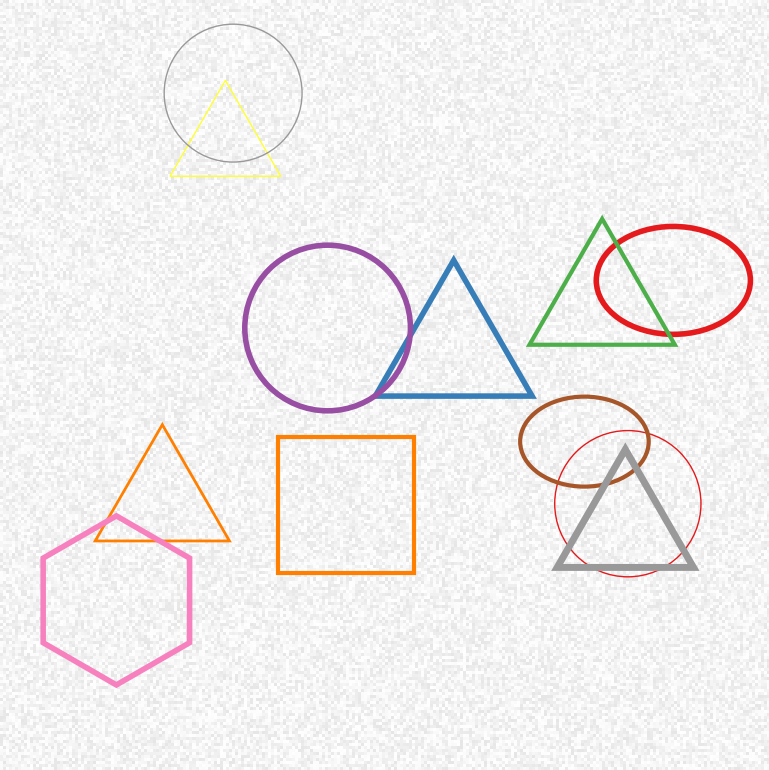[{"shape": "circle", "thickness": 0.5, "radius": 0.47, "center": [0.815, 0.346]}, {"shape": "oval", "thickness": 2, "radius": 0.5, "center": [0.874, 0.636]}, {"shape": "triangle", "thickness": 2, "radius": 0.59, "center": [0.589, 0.544]}, {"shape": "triangle", "thickness": 1.5, "radius": 0.55, "center": [0.782, 0.607]}, {"shape": "circle", "thickness": 2, "radius": 0.54, "center": [0.425, 0.574]}, {"shape": "triangle", "thickness": 1, "radius": 0.5, "center": [0.211, 0.348]}, {"shape": "square", "thickness": 1.5, "radius": 0.44, "center": [0.449, 0.344]}, {"shape": "triangle", "thickness": 0.5, "radius": 0.42, "center": [0.293, 0.813]}, {"shape": "oval", "thickness": 1.5, "radius": 0.42, "center": [0.759, 0.426]}, {"shape": "hexagon", "thickness": 2, "radius": 0.55, "center": [0.151, 0.22]}, {"shape": "circle", "thickness": 0.5, "radius": 0.45, "center": [0.303, 0.879]}, {"shape": "triangle", "thickness": 2.5, "radius": 0.51, "center": [0.812, 0.314]}]